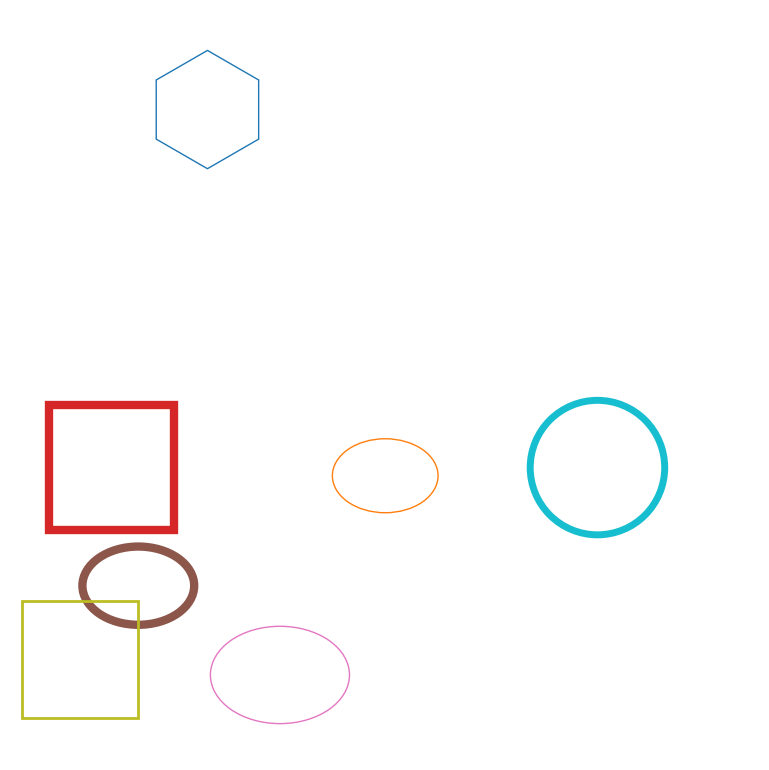[{"shape": "hexagon", "thickness": 0.5, "radius": 0.38, "center": [0.269, 0.858]}, {"shape": "oval", "thickness": 0.5, "radius": 0.34, "center": [0.5, 0.382]}, {"shape": "square", "thickness": 3, "radius": 0.41, "center": [0.144, 0.393]}, {"shape": "oval", "thickness": 3, "radius": 0.36, "center": [0.18, 0.239]}, {"shape": "oval", "thickness": 0.5, "radius": 0.45, "center": [0.364, 0.123]}, {"shape": "square", "thickness": 1, "radius": 0.38, "center": [0.104, 0.144]}, {"shape": "circle", "thickness": 2.5, "radius": 0.44, "center": [0.776, 0.393]}]